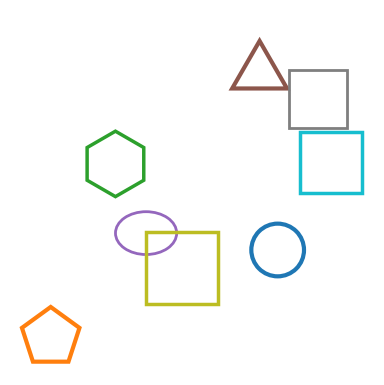[{"shape": "circle", "thickness": 3, "radius": 0.34, "center": [0.721, 0.351]}, {"shape": "pentagon", "thickness": 3, "radius": 0.39, "center": [0.132, 0.124]}, {"shape": "hexagon", "thickness": 2.5, "radius": 0.42, "center": [0.3, 0.574]}, {"shape": "oval", "thickness": 2, "radius": 0.4, "center": [0.379, 0.395]}, {"shape": "triangle", "thickness": 3, "radius": 0.41, "center": [0.674, 0.811]}, {"shape": "square", "thickness": 2, "radius": 0.37, "center": [0.826, 0.744]}, {"shape": "square", "thickness": 2.5, "radius": 0.47, "center": [0.472, 0.305]}, {"shape": "square", "thickness": 2.5, "radius": 0.4, "center": [0.86, 0.579]}]